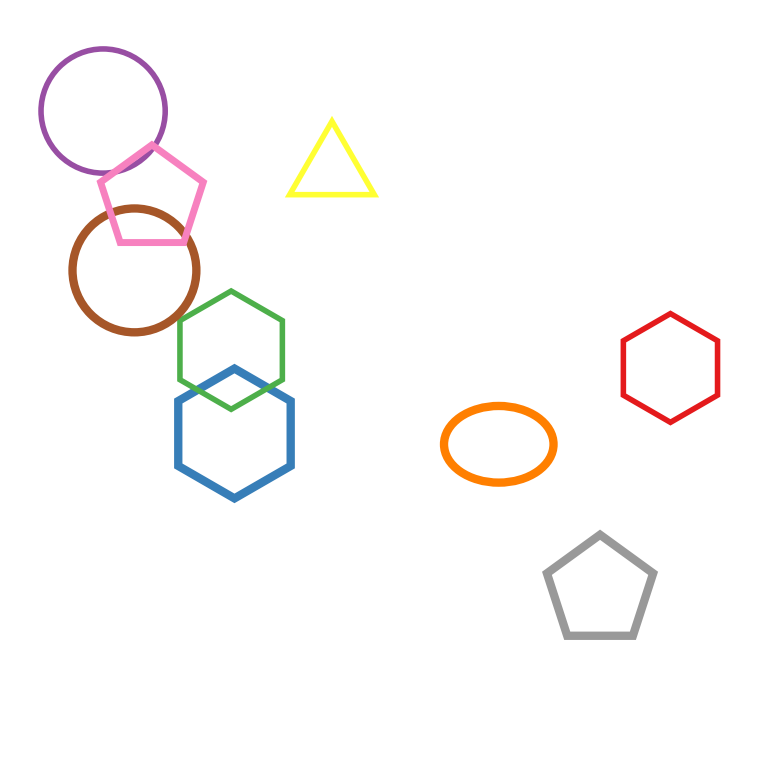[{"shape": "hexagon", "thickness": 2, "radius": 0.35, "center": [0.871, 0.522]}, {"shape": "hexagon", "thickness": 3, "radius": 0.42, "center": [0.305, 0.437]}, {"shape": "hexagon", "thickness": 2, "radius": 0.38, "center": [0.3, 0.545]}, {"shape": "circle", "thickness": 2, "radius": 0.4, "center": [0.134, 0.856]}, {"shape": "oval", "thickness": 3, "radius": 0.36, "center": [0.648, 0.423]}, {"shape": "triangle", "thickness": 2, "radius": 0.32, "center": [0.431, 0.779]}, {"shape": "circle", "thickness": 3, "radius": 0.4, "center": [0.175, 0.649]}, {"shape": "pentagon", "thickness": 2.5, "radius": 0.35, "center": [0.197, 0.742]}, {"shape": "pentagon", "thickness": 3, "radius": 0.36, "center": [0.779, 0.233]}]